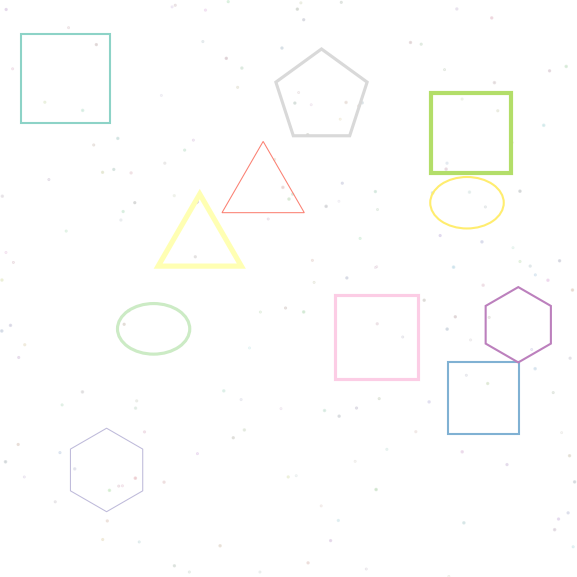[{"shape": "square", "thickness": 1, "radius": 0.38, "center": [0.113, 0.863]}, {"shape": "triangle", "thickness": 2.5, "radius": 0.42, "center": [0.346, 0.58]}, {"shape": "hexagon", "thickness": 0.5, "radius": 0.36, "center": [0.185, 0.185]}, {"shape": "triangle", "thickness": 0.5, "radius": 0.41, "center": [0.456, 0.672]}, {"shape": "square", "thickness": 1, "radius": 0.31, "center": [0.837, 0.31]}, {"shape": "square", "thickness": 2, "radius": 0.34, "center": [0.816, 0.769]}, {"shape": "square", "thickness": 1.5, "radius": 0.36, "center": [0.652, 0.416]}, {"shape": "pentagon", "thickness": 1.5, "radius": 0.42, "center": [0.557, 0.831]}, {"shape": "hexagon", "thickness": 1, "radius": 0.33, "center": [0.897, 0.437]}, {"shape": "oval", "thickness": 1.5, "radius": 0.31, "center": [0.266, 0.43]}, {"shape": "oval", "thickness": 1, "radius": 0.32, "center": [0.809, 0.648]}]